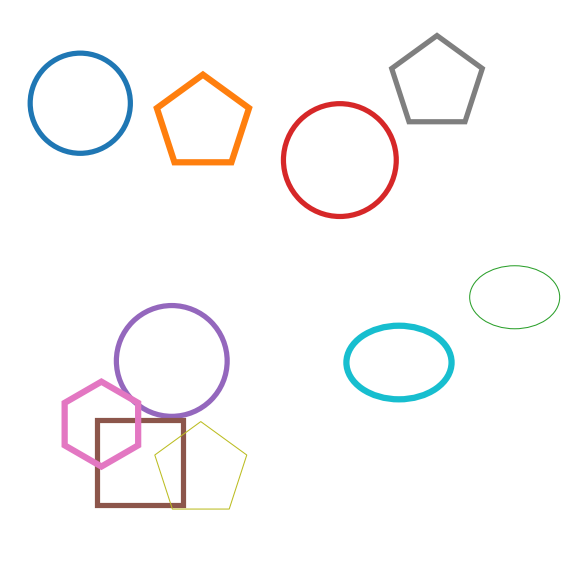[{"shape": "circle", "thickness": 2.5, "radius": 0.43, "center": [0.139, 0.82]}, {"shape": "pentagon", "thickness": 3, "radius": 0.42, "center": [0.351, 0.786]}, {"shape": "oval", "thickness": 0.5, "radius": 0.39, "center": [0.891, 0.484]}, {"shape": "circle", "thickness": 2.5, "radius": 0.49, "center": [0.588, 0.722]}, {"shape": "circle", "thickness": 2.5, "radius": 0.48, "center": [0.297, 0.374]}, {"shape": "square", "thickness": 2.5, "radius": 0.37, "center": [0.242, 0.198]}, {"shape": "hexagon", "thickness": 3, "radius": 0.37, "center": [0.176, 0.265]}, {"shape": "pentagon", "thickness": 2.5, "radius": 0.41, "center": [0.757, 0.855]}, {"shape": "pentagon", "thickness": 0.5, "radius": 0.42, "center": [0.348, 0.185]}, {"shape": "oval", "thickness": 3, "radius": 0.46, "center": [0.691, 0.371]}]